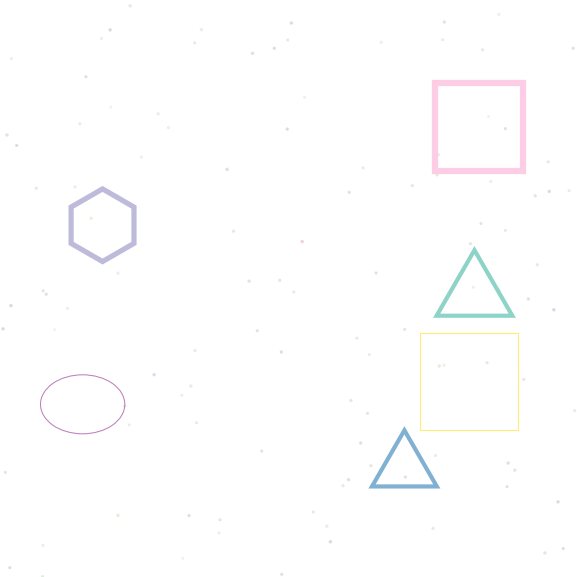[{"shape": "triangle", "thickness": 2, "radius": 0.38, "center": [0.822, 0.49]}, {"shape": "hexagon", "thickness": 2.5, "radius": 0.31, "center": [0.178, 0.609]}, {"shape": "triangle", "thickness": 2, "radius": 0.32, "center": [0.7, 0.189]}, {"shape": "square", "thickness": 3, "radius": 0.38, "center": [0.829, 0.78]}, {"shape": "oval", "thickness": 0.5, "radius": 0.36, "center": [0.143, 0.299]}, {"shape": "square", "thickness": 0.5, "radius": 0.42, "center": [0.812, 0.339]}]